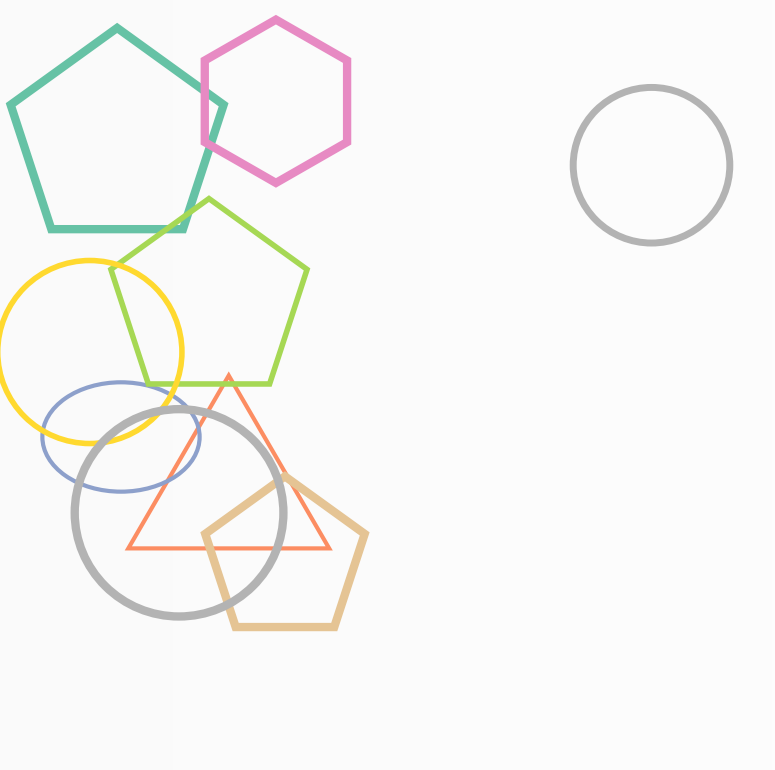[{"shape": "pentagon", "thickness": 3, "radius": 0.72, "center": [0.151, 0.819]}, {"shape": "triangle", "thickness": 1.5, "radius": 0.75, "center": [0.295, 0.363]}, {"shape": "oval", "thickness": 1.5, "radius": 0.51, "center": [0.156, 0.432]}, {"shape": "hexagon", "thickness": 3, "radius": 0.53, "center": [0.356, 0.868]}, {"shape": "pentagon", "thickness": 2, "radius": 0.67, "center": [0.27, 0.609]}, {"shape": "circle", "thickness": 2, "radius": 0.59, "center": [0.116, 0.543]}, {"shape": "pentagon", "thickness": 3, "radius": 0.54, "center": [0.368, 0.273]}, {"shape": "circle", "thickness": 3, "radius": 0.67, "center": [0.231, 0.334]}, {"shape": "circle", "thickness": 2.5, "radius": 0.51, "center": [0.841, 0.785]}]